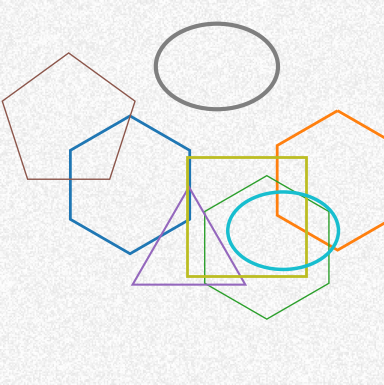[{"shape": "hexagon", "thickness": 2, "radius": 0.89, "center": [0.338, 0.52]}, {"shape": "hexagon", "thickness": 2, "radius": 0.91, "center": [0.877, 0.531]}, {"shape": "hexagon", "thickness": 1, "radius": 0.93, "center": [0.693, 0.357]}, {"shape": "triangle", "thickness": 1.5, "radius": 0.85, "center": [0.491, 0.345]}, {"shape": "pentagon", "thickness": 1, "radius": 0.91, "center": [0.178, 0.681]}, {"shape": "oval", "thickness": 3, "radius": 0.79, "center": [0.563, 0.827]}, {"shape": "square", "thickness": 2, "radius": 0.77, "center": [0.64, 0.439]}, {"shape": "oval", "thickness": 2.5, "radius": 0.72, "center": [0.735, 0.401]}]